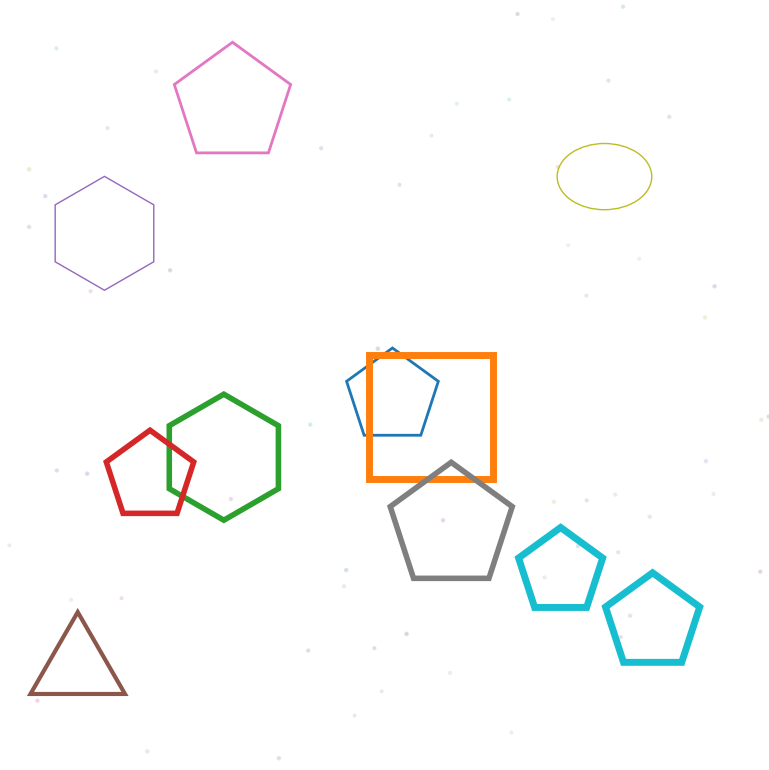[{"shape": "pentagon", "thickness": 1, "radius": 0.31, "center": [0.51, 0.485]}, {"shape": "square", "thickness": 2.5, "radius": 0.4, "center": [0.559, 0.458]}, {"shape": "hexagon", "thickness": 2, "radius": 0.41, "center": [0.291, 0.406]}, {"shape": "pentagon", "thickness": 2, "radius": 0.3, "center": [0.195, 0.382]}, {"shape": "hexagon", "thickness": 0.5, "radius": 0.37, "center": [0.136, 0.697]}, {"shape": "triangle", "thickness": 1.5, "radius": 0.35, "center": [0.101, 0.134]}, {"shape": "pentagon", "thickness": 1, "radius": 0.4, "center": [0.302, 0.866]}, {"shape": "pentagon", "thickness": 2, "radius": 0.42, "center": [0.586, 0.316]}, {"shape": "oval", "thickness": 0.5, "radius": 0.31, "center": [0.785, 0.771]}, {"shape": "pentagon", "thickness": 2.5, "radius": 0.29, "center": [0.728, 0.258]}, {"shape": "pentagon", "thickness": 2.5, "radius": 0.32, "center": [0.848, 0.192]}]